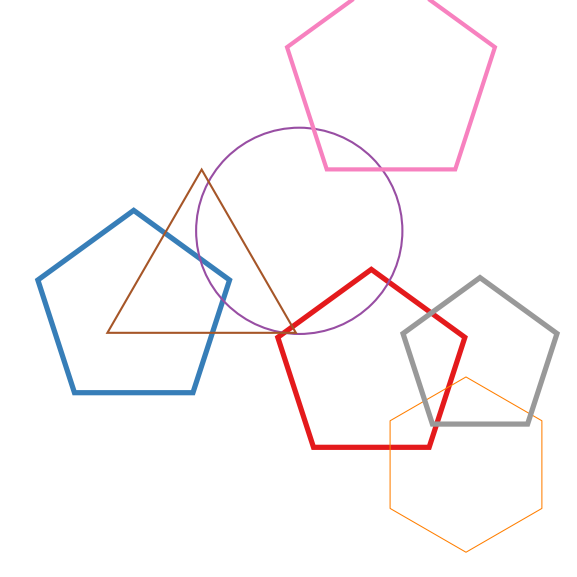[{"shape": "pentagon", "thickness": 2.5, "radius": 0.85, "center": [0.643, 0.362]}, {"shape": "pentagon", "thickness": 2.5, "radius": 0.87, "center": [0.232, 0.46]}, {"shape": "circle", "thickness": 1, "radius": 0.89, "center": [0.518, 0.599]}, {"shape": "hexagon", "thickness": 0.5, "radius": 0.76, "center": [0.807, 0.195]}, {"shape": "triangle", "thickness": 1, "radius": 0.94, "center": [0.349, 0.517]}, {"shape": "pentagon", "thickness": 2, "radius": 0.95, "center": [0.677, 0.859]}, {"shape": "pentagon", "thickness": 2.5, "radius": 0.7, "center": [0.831, 0.378]}]